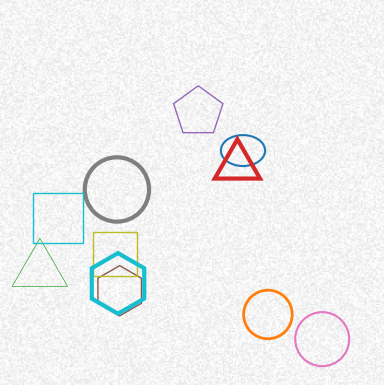[{"shape": "oval", "thickness": 1.5, "radius": 0.29, "center": [0.631, 0.609]}, {"shape": "circle", "thickness": 2, "radius": 0.32, "center": [0.696, 0.183]}, {"shape": "triangle", "thickness": 0.5, "radius": 0.42, "center": [0.104, 0.297]}, {"shape": "triangle", "thickness": 3, "radius": 0.34, "center": [0.617, 0.57]}, {"shape": "pentagon", "thickness": 1, "radius": 0.34, "center": [0.515, 0.71]}, {"shape": "hexagon", "thickness": 1, "radius": 0.33, "center": [0.311, 0.245]}, {"shape": "circle", "thickness": 1.5, "radius": 0.35, "center": [0.837, 0.119]}, {"shape": "circle", "thickness": 3, "radius": 0.42, "center": [0.304, 0.508]}, {"shape": "square", "thickness": 1, "radius": 0.29, "center": [0.298, 0.341]}, {"shape": "hexagon", "thickness": 3, "radius": 0.39, "center": [0.307, 0.264]}, {"shape": "square", "thickness": 1, "radius": 0.32, "center": [0.152, 0.433]}]